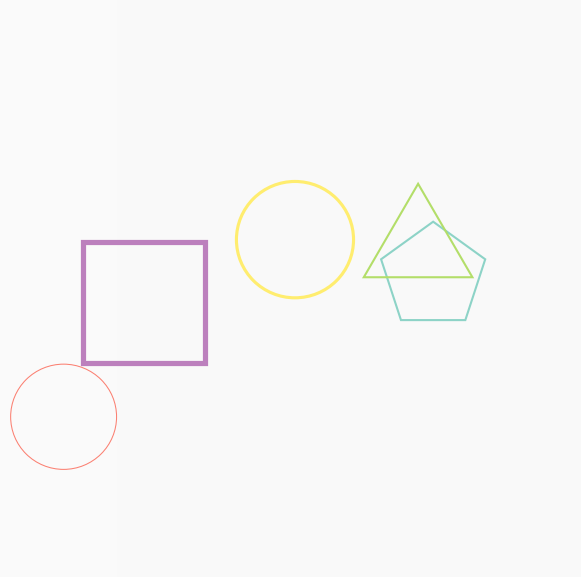[{"shape": "pentagon", "thickness": 1, "radius": 0.47, "center": [0.745, 0.521]}, {"shape": "circle", "thickness": 0.5, "radius": 0.46, "center": [0.109, 0.277]}, {"shape": "triangle", "thickness": 1, "radius": 0.54, "center": [0.719, 0.573]}, {"shape": "square", "thickness": 2.5, "radius": 0.52, "center": [0.248, 0.476]}, {"shape": "circle", "thickness": 1.5, "radius": 0.5, "center": [0.508, 0.584]}]